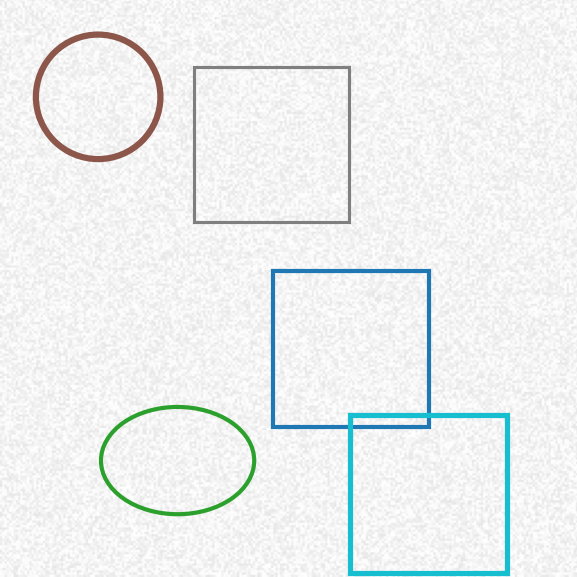[{"shape": "square", "thickness": 2, "radius": 0.67, "center": [0.608, 0.394]}, {"shape": "oval", "thickness": 2, "radius": 0.66, "center": [0.308, 0.202]}, {"shape": "circle", "thickness": 3, "radius": 0.54, "center": [0.17, 0.831]}, {"shape": "square", "thickness": 1.5, "radius": 0.67, "center": [0.471, 0.749]}, {"shape": "square", "thickness": 2.5, "radius": 0.68, "center": [0.742, 0.144]}]